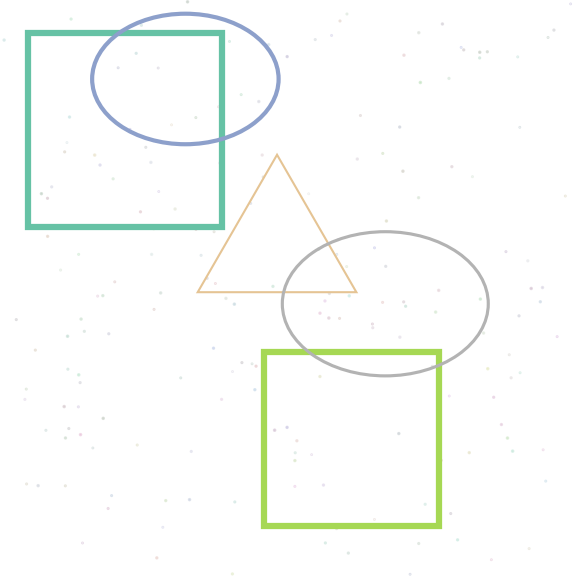[{"shape": "square", "thickness": 3, "radius": 0.84, "center": [0.216, 0.774]}, {"shape": "oval", "thickness": 2, "radius": 0.81, "center": [0.321, 0.862]}, {"shape": "square", "thickness": 3, "radius": 0.76, "center": [0.608, 0.239]}, {"shape": "triangle", "thickness": 1, "radius": 0.79, "center": [0.48, 0.572]}, {"shape": "oval", "thickness": 1.5, "radius": 0.89, "center": [0.667, 0.473]}]